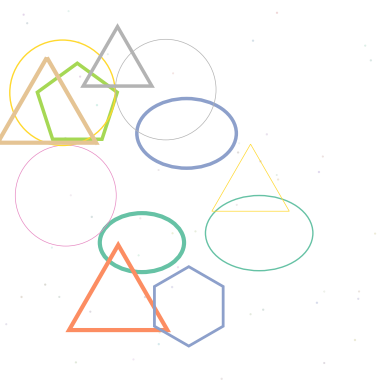[{"shape": "oval", "thickness": 3, "radius": 0.55, "center": [0.369, 0.37]}, {"shape": "oval", "thickness": 1, "radius": 0.7, "center": [0.673, 0.395]}, {"shape": "triangle", "thickness": 3, "radius": 0.74, "center": [0.307, 0.216]}, {"shape": "oval", "thickness": 2.5, "radius": 0.65, "center": [0.485, 0.654]}, {"shape": "hexagon", "thickness": 2, "radius": 0.52, "center": [0.49, 0.204]}, {"shape": "circle", "thickness": 0.5, "radius": 0.66, "center": [0.171, 0.492]}, {"shape": "pentagon", "thickness": 2.5, "radius": 0.55, "center": [0.201, 0.727]}, {"shape": "triangle", "thickness": 0.5, "radius": 0.58, "center": [0.651, 0.509]}, {"shape": "circle", "thickness": 1, "radius": 0.68, "center": [0.162, 0.759]}, {"shape": "triangle", "thickness": 3, "radius": 0.74, "center": [0.122, 0.703]}, {"shape": "triangle", "thickness": 2.5, "radius": 0.51, "center": [0.305, 0.828]}, {"shape": "circle", "thickness": 0.5, "radius": 0.65, "center": [0.431, 0.767]}]